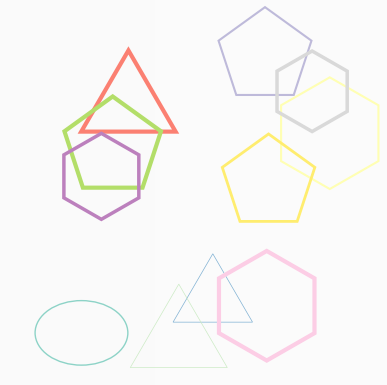[{"shape": "oval", "thickness": 1, "radius": 0.6, "center": [0.21, 0.135]}, {"shape": "hexagon", "thickness": 1.5, "radius": 0.73, "center": [0.851, 0.654]}, {"shape": "pentagon", "thickness": 1.5, "radius": 0.63, "center": [0.684, 0.855]}, {"shape": "triangle", "thickness": 3, "radius": 0.7, "center": [0.331, 0.728]}, {"shape": "triangle", "thickness": 0.5, "radius": 0.59, "center": [0.549, 0.222]}, {"shape": "pentagon", "thickness": 3, "radius": 0.65, "center": [0.291, 0.618]}, {"shape": "hexagon", "thickness": 3, "radius": 0.71, "center": [0.688, 0.206]}, {"shape": "hexagon", "thickness": 2.5, "radius": 0.52, "center": [0.805, 0.763]}, {"shape": "hexagon", "thickness": 2.5, "radius": 0.56, "center": [0.262, 0.542]}, {"shape": "triangle", "thickness": 0.5, "radius": 0.72, "center": [0.461, 0.118]}, {"shape": "pentagon", "thickness": 2, "radius": 0.63, "center": [0.693, 0.527]}]